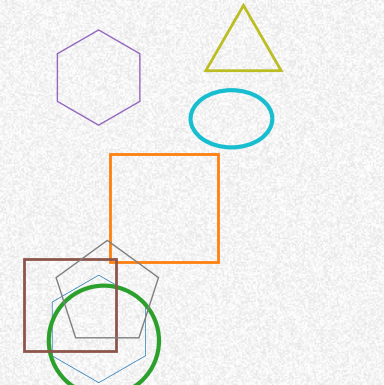[{"shape": "hexagon", "thickness": 0.5, "radius": 0.7, "center": [0.257, 0.146]}, {"shape": "square", "thickness": 2, "radius": 0.7, "center": [0.425, 0.46]}, {"shape": "circle", "thickness": 3, "radius": 0.72, "center": [0.27, 0.115]}, {"shape": "hexagon", "thickness": 1, "radius": 0.62, "center": [0.256, 0.799]}, {"shape": "square", "thickness": 2, "radius": 0.6, "center": [0.182, 0.207]}, {"shape": "pentagon", "thickness": 1, "radius": 0.7, "center": [0.279, 0.236]}, {"shape": "triangle", "thickness": 2, "radius": 0.57, "center": [0.632, 0.873]}, {"shape": "oval", "thickness": 3, "radius": 0.53, "center": [0.601, 0.691]}]